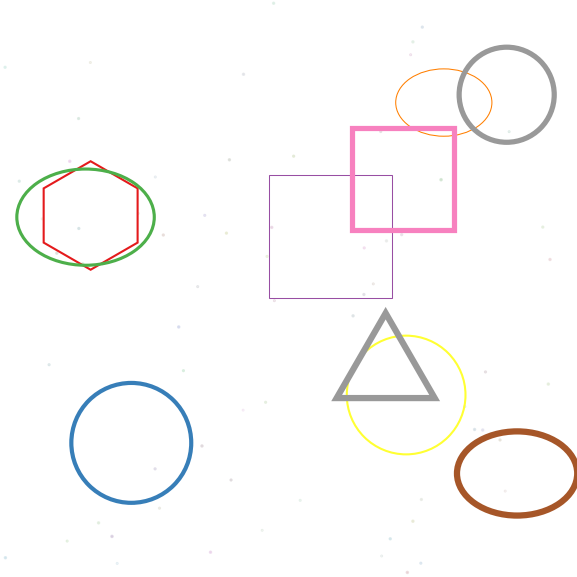[{"shape": "hexagon", "thickness": 1, "radius": 0.47, "center": [0.157, 0.626]}, {"shape": "circle", "thickness": 2, "radius": 0.52, "center": [0.227, 0.232]}, {"shape": "oval", "thickness": 1.5, "radius": 0.6, "center": [0.148, 0.623]}, {"shape": "square", "thickness": 0.5, "radius": 0.53, "center": [0.572, 0.59]}, {"shape": "oval", "thickness": 0.5, "radius": 0.42, "center": [0.769, 0.822]}, {"shape": "circle", "thickness": 1, "radius": 0.51, "center": [0.703, 0.315]}, {"shape": "oval", "thickness": 3, "radius": 0.52, "center": [0.895, 0.179]}, {"shape": "square", "thickness": 2.5, "radius": 0.44, "center": [0.697, 0.69]}, {"shape": "triangle", "thickness": 3, "radius": 0.49, "center": [0.668, 0.359]}, {"shape": "circle", "thickness": 2.5, "radius": 0.41, "center": [0.877, 0.835]}]